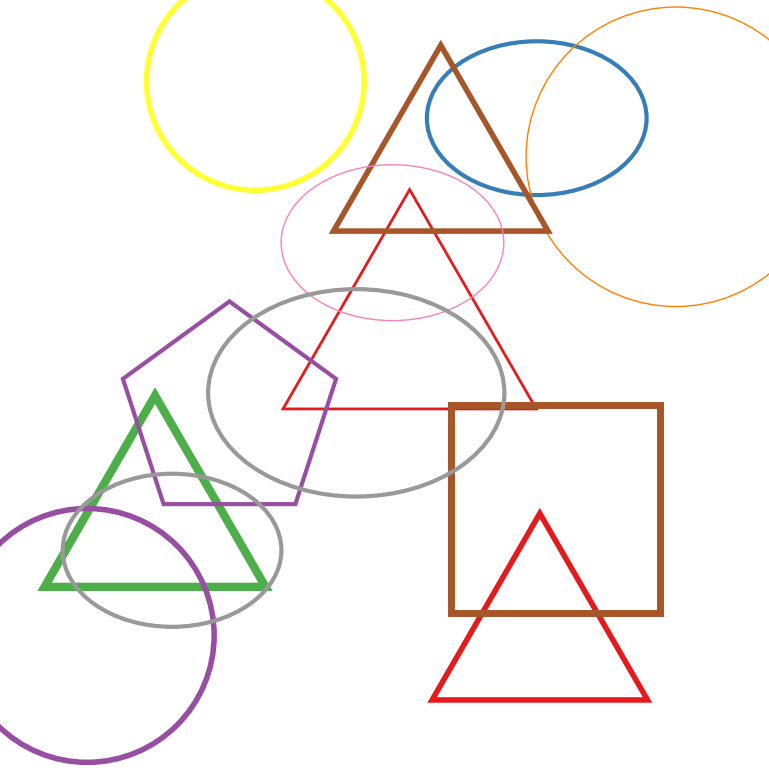[{"shape": "triangle", "thickness": 1, "radius": 0.95, "center": [0.532, 0.564]}, {"shape": "triangle", "thickness": 2, "radius": 0.81, "center": [0.701, 0.172]}, {"shape": "oval", "thickness": 1.5, "radius": 0.71, "center": [0.697, 0.847]}, {"shape": "triangle", "thickness": 3, "radius": 0.83, "center": [0.201, 0.321]}, {"shape": "pentagon", "thickness": 1.5, "radius": 0.73, "center": [0.298, 0.463]}, {"shape": "circle", "thickness": 2, "radius": 0.82, "center": [0.113, 0.175]}, {"shape": "circle", "thickness": 0.5, "radius": 0.97, "center": [0.878, 0.796]}, {"shape": "circle", "thickness": 2, "radius": 0.71, "center": [0.332, 0.894]}, {"shape": "triangle", "thickness": 2, "radius": 0.8, "center": [0.572, 0.78]}, {"shape": "square", "thickness": 2.5, "radius": 0.68, "center": [0.722, 0.339]}, {"shape": "oval", "thickness": 0.5, "radius": 0.72, "center": [0.51, 0.685]}, {"shape": "oval", "thickness": 1.5, "radius": 0.71, "center": [0.223, 0.285]}, {"shape": "oval", "thickness": 1.5, "radius": 0.96, "center": [0.463, 0.49]}]